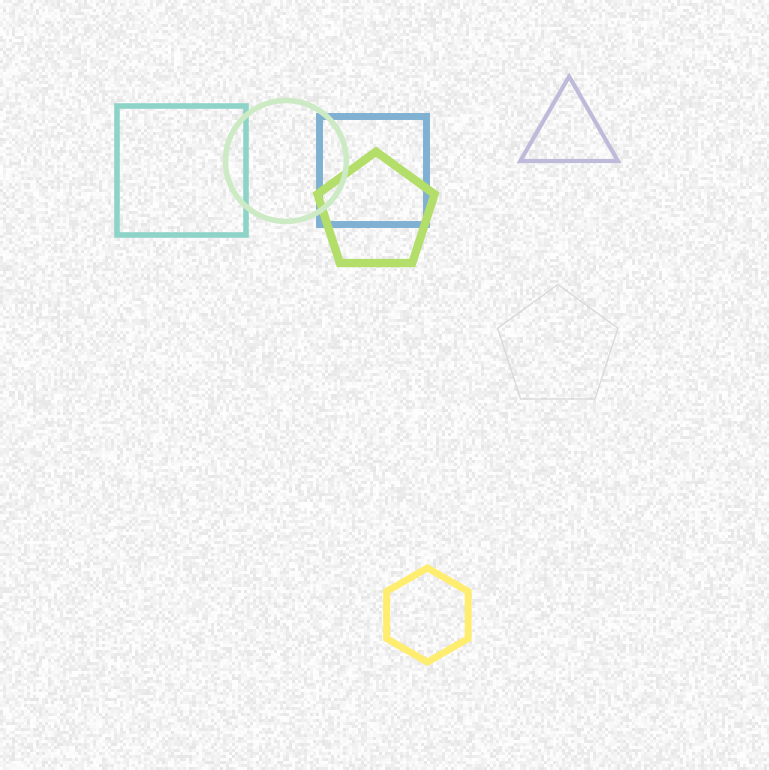[{"shape": "square", "thickness": 2, "radius": 0.42, "center": [0.236, 0.779]}, {"shape": "triangle", "thickness": 1.5, "radius": 0.37, "center": [0.739, 0.828]}, {"shape": "square", "thickness": 2.5, "radius": 0.35, "center": [0.484, 0.779]}, {"shape": "pentagon", "thickness": 3, "radius": 0.4, "center": [0.488, 0.723]}, {"shape": "pentagon", "thickness": 0.5, "radius": 0.41, "center": [0.724, 0.548]}, {"shape": "circle", "thickness": 2, "radius": 0.39, "center": [0.371, 0.791]}, {"shape": "hexagon", "thickness": 2.5, "radius": 0.31, "center": [0.555, 0.201]}]